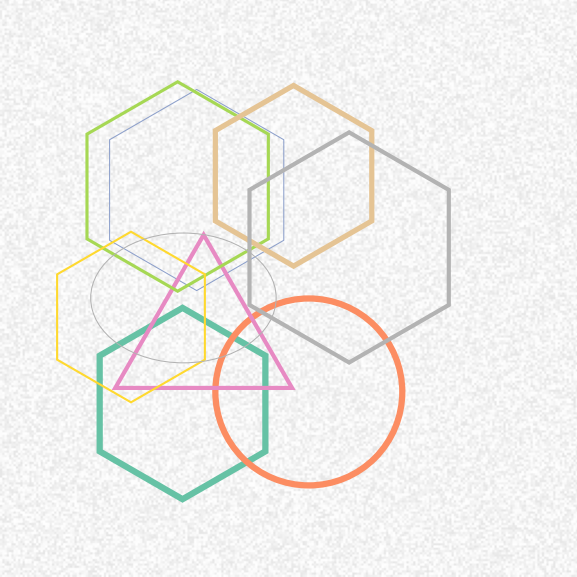[{"shape": "hexagon", "thickness": 3, "radius": 0.83, "center": [0.316, 0.3]}, {"shape": "circle", "thickness": 3, "radius": 0.81, "center": [0.535, 0.32]}, {"shape": "hexagon", "thickness": 0.5, "radius": 0.87, "center": [0.341, 0.67]}, {"shape": "triangle", "thickness": 2, "radius": 0.88, "center": [0.353, 0.416]}, {"shape": "hexagon", "thickness": 1.5, "radius": 0.91, "center": [0.308, 0.676]}, {"shape": "hexagon", "thickness": 1, "radius": 0.74, "center": [0.227, 0.45]}, {"shape": "hexagon", "thickness": 2.5, "radius": 0.78, "center": [0.508, 0.695]}, {"shape": "oval", "thickness": 0.5, "radius": 0.8, "center": [0.318, 0.483]}, {"shape": "hexagon", "thickness": 2, "radius": 1.0, "center": [0.605, 0.571]}]